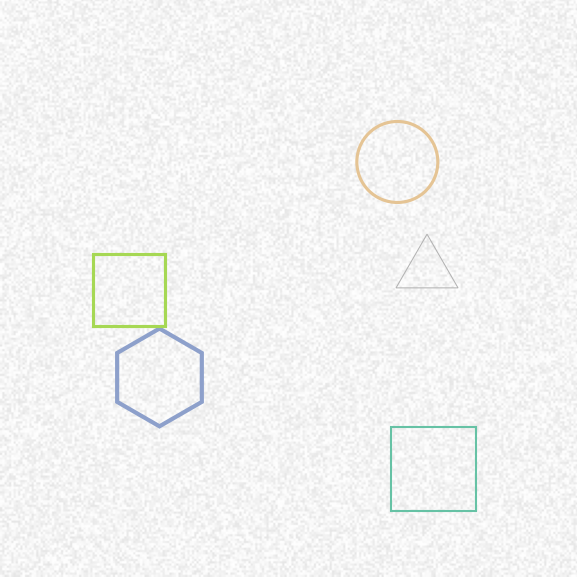[{"shape": "square", "thickness": 1, "radius": 0.37, "center": [0.751, 0.187]}, {"shape": "hexagon", "thickness": 2, "radius": 0.42, "center": [0.276, 0.346]}, {"shape": "square", "thickness": 1.5, "radius": 0.31, "center": [0.224, 0.497]}, {"shape": "circle", "thickness": 1.5, "radius": 0.35, "center": [0.688, 0.719]}, {"shape": "triangle", "thickness": 0.5, "radius": 0.31, "center": [0.739, 0.532]}]